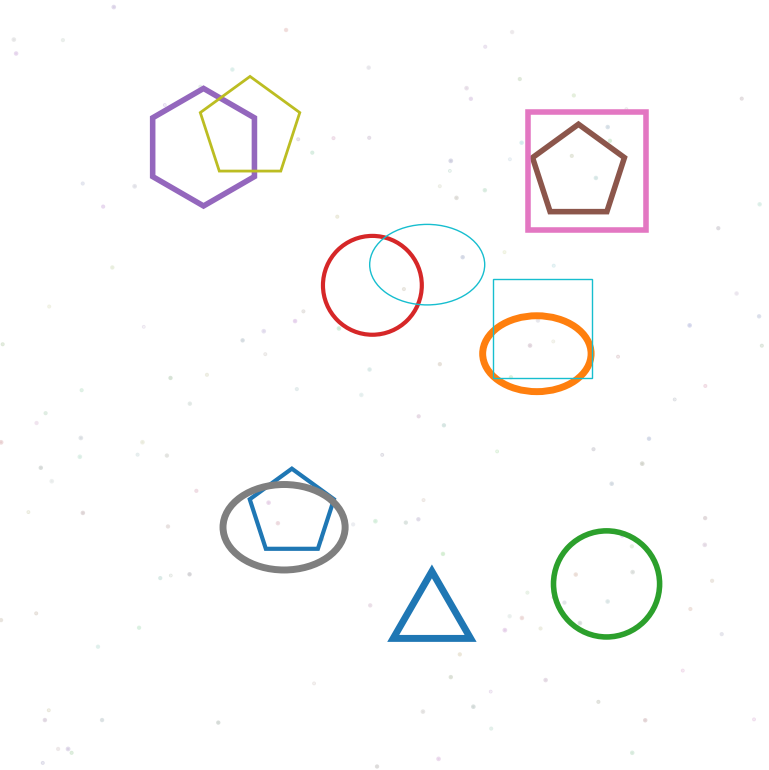[{"shape": "triangle", "thickness": 2.5, "radius": 0.29, "center": [0.561, 0.2]}, {"shape": "pentagon", "thickness": 1.5, "radius": 0.29, "center": [0.379, 0.334]}, {"shape": "oval", "thickness": 2.5, "radius": 0.35, "center": [0.697, 0.541]}, {"shape": "circle", "thickness": 2, "radius": 0.34, "center": [0.788, 0.242]}, {"shape": "circle", "thickness": 1.5, "radius": 0.32, "center": [0.484, 0.629]}, {"shape": "hexagon", "thickness": 2, "radius": 0.38, "center": [0.264, 0.809]}, {"shape": "pentagon", "thickness": 2, "radius": 0.31, "center": [0.751, 0.776]}, {"shape": "square", "thickness": 2, "radius": 0.38, "center": [0.762, 0.778]}, {"shape": "oval", "thickness": 2.5, "radius": 0.4, "center": [0.369, 0.315]}, {"shape": "pentagon", "thickness": 1, "radius": 0.34, "center": [0.325, 0.833]}, {"shape": "oval", "thickness": 0.5, "radius": 0.37, "center": [0.555, 0.656]}, {"shape": "square", "thickness": 0.5, "radius": 0.32, "center": [0.705, 0.573]}]